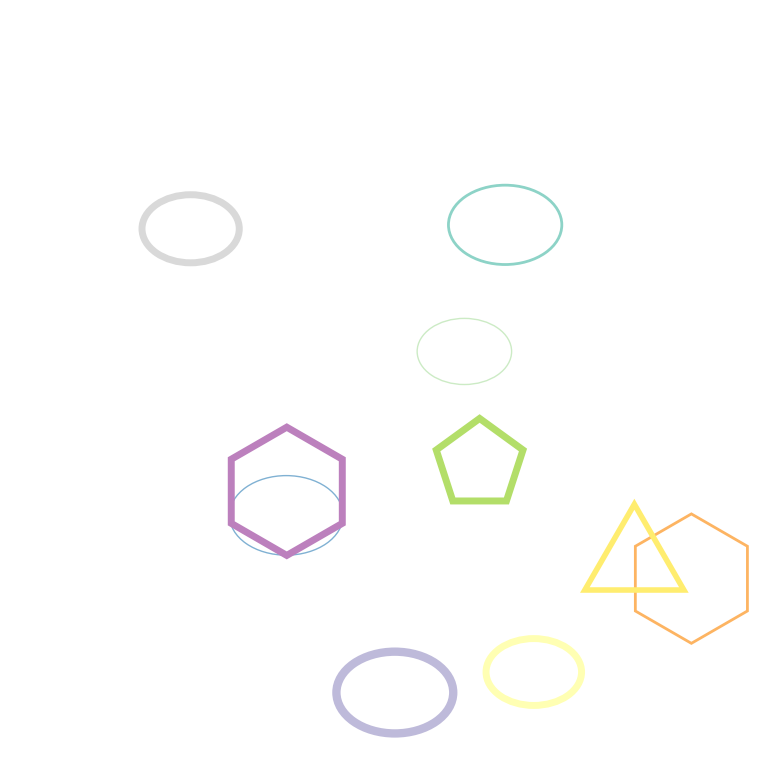[{"shape": "oval", "thickness": 1, "radius": 0.37, "center": [0.656, 0.708]}, {"shape": "oval", "thickness": 2.5, "radius": 0.31, "center": [0.693, 0.127]}, {"shape": "oval", "thickness": 3, "radius": 0.38, "center": [0.513, 0.101]}, {"shape": "oval", "thickness": 0.5, "radius": 0.37, "center": [0.372, 0.331]}, {"shape": "hexagon", "thickness": 1, "radius": 0.42, "center": [0.898, 0.249]}, {"shape": "pentagon", "thickness": 2.5, "radius": 0.3, "center": [0.623, 0.397]}, {"shape": "oval", "thickness": 2.5, "radius": 0.32, "center": [0.248, 0.703]}, {"shape": "hexagon", "thickness": 2.5, "radius": 0.42, "center": [0.372, 0.362]}, {"shape": "oval", "thickness": 0.5, "radius": 0.31, "center": [0.603, 0.544]}, {"shape": "triangle", "thickness": 2, "radius": 0.37, "center": [0.824, 0.271]}]